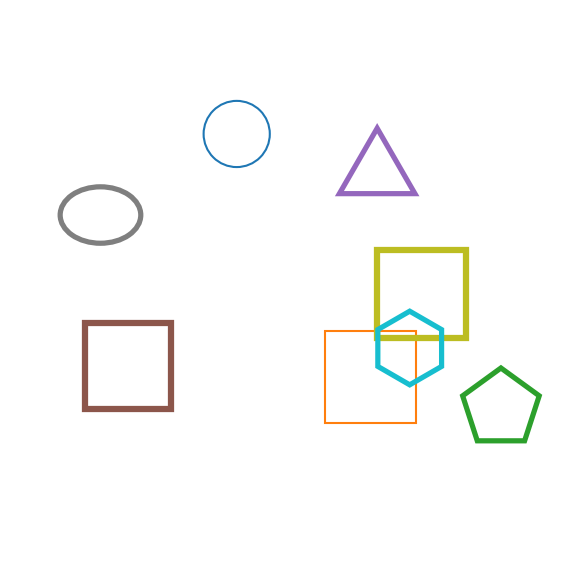[{"shape": "circle", "thickness": 1, "radius": 0.29, "center": [0.41, 0.767]}, {"shape": "square", "thickness": 1, "radius": 0.4, "center": [0.642, 0.346]}, {"shape": "pentagon", "thickness": 2.5, "radius": 0.35, "center": [0.867, 0.292]}, {"shape": "triangle", "thickness": 2.5, "radius": 0.38, "center": [0.653, 0.702]}, {"shape": "square", "thickness": 3, "radius": 0.37, "center": [0.222, 0.365]}, {"shape": "oval", "thickness": 2.5, "radius": 0.35, "center": [0.174, 0.627]}, {"shape": "square", "thickness": 3, "radius": 0.38, "center": [0.729, 0.49]}, {"shape": "hexagon", "thickness": 2.5, "radius": 0.32, "center": [0.709, 0.397]}]